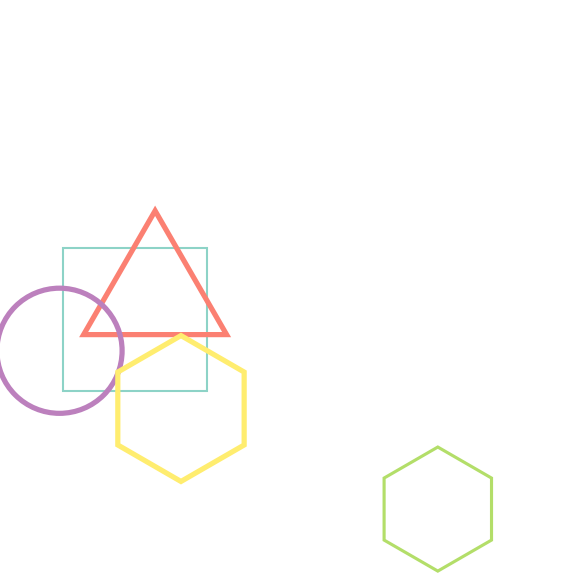[{"shape": "square", "thickness": 1, "radius": 0.62, "center": [0.234, 0.446]}, {"shape": "triangle", "thickness": 2.5, "radius": 0.71, "center": [0.269, 0.491]}, {"shape": "hexagon", "thickness": 1.5, "radius": 0.54, "center": [0.758, 0.118]}, {"shape": "circle", "thickness": 2.5, "radius": 0.54, "center": [0.103, 0.392]}, {"shape": "hexagon", "thickness": 2.5, "radius": 0.63, "center": [0.313, 0.292]}]